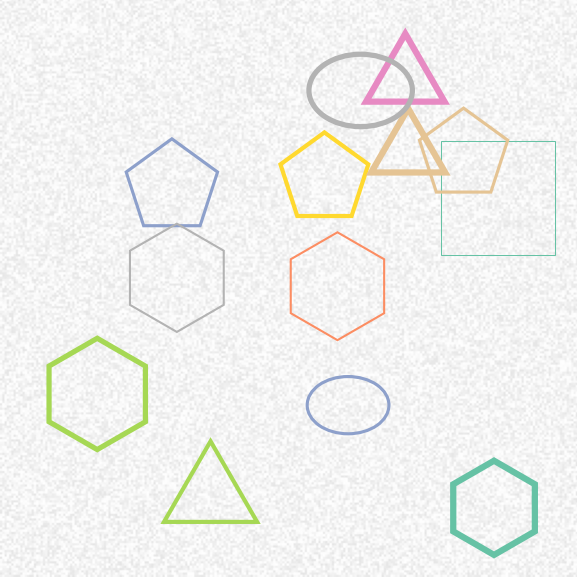[{"shape": "square", "thickness": 0.5, "radius": 0.49, "center": [0.863, 0.656]}, {"shape": "hexagon", "thickness": 3, "radius": 0.41, "center": [0.855, 0.12]}, {"shape": "hexagon", "thickness": 1, "radius": 0.47, "center": [0.584, 0.504]}, {"shape": "pentagon", "thickness": 1.5, "radius": 0.42, "center": [0.298, 0.676]}, {"shape": "oval", "thickness": 1.5, "radius": 0.35, "center": [0.603, 0.298]}, {"shape": "triangle", "thickness": 3, "radius": 0.39, "center": [0.702, 0.862]}, {"shape": "triangle", "thickness": 2, "radius": 0.47, "center": [0.365, 0.142]}, {"shape": "hexagon", "thickness": 2.5, "radius": 0.48, "center": [0.168, 0.317]}, {"shape": "pentagon", "thickness": 2, "radius": 0.4, "center": [0.562, 0.69]}, {"shape": "triangle", "thickness": 3, "radius": 0.37, "center": [0.707, 0.737]}, {"shape": "pentagon", "thickness": 1.5, "radius": 0.4, "center": [0.803, 0.732]}, {"shape": "hexagon", "thickness": 1, "radius": 0.47, "center": [0.306, 0.518]}, {"shape": "oval", "thickness": 2.5, "radius": 0.45, "center": [0.625, 0.843]}]